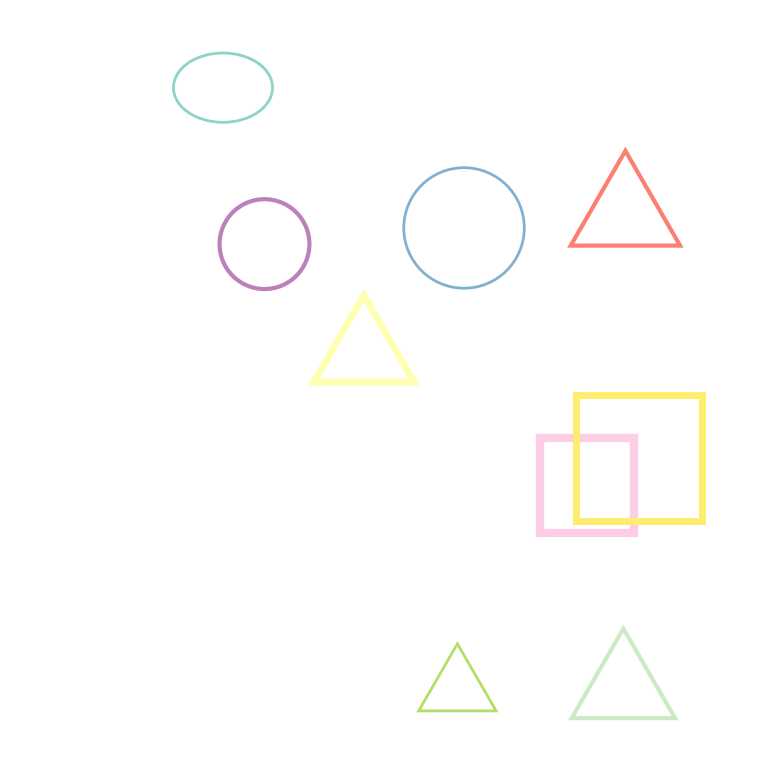[{"shape": "oval", "thickness": 1, "radius": 0.32, "center": [0.29, 0.886]}, {"shape": "triangle", "thickness": 2.5, "radius": 0.38, "center": [0.473, 0.541]}, {"shape": "triangle", "thickness": 1.5, "radius": 0.41, "center": [0.812, 0.722]}, {"shape": "circle", "thickness": 1, "radius": 0.39, "center": [0.603, 0.704]}, {"shape": "triangle", "thickness": 1, "radius": 0.29, "center": [0.594, 0.106]}, {"shape": "square", "thickness": 3, "radius": 0.31, "center": [0.762, 0.37]}, {"shape": "circle", "thickness": 1.5, "radius": 0.29, "center": [0.343, 0.683]}, {"shape": "triangle", "thickness": 1.5, "radius": 0.39, "center": [0.81, 0.106]}, {"shape": "square", "thickness": 2.5, "radius": 0.41, "center": [0.83, 0.406]}]